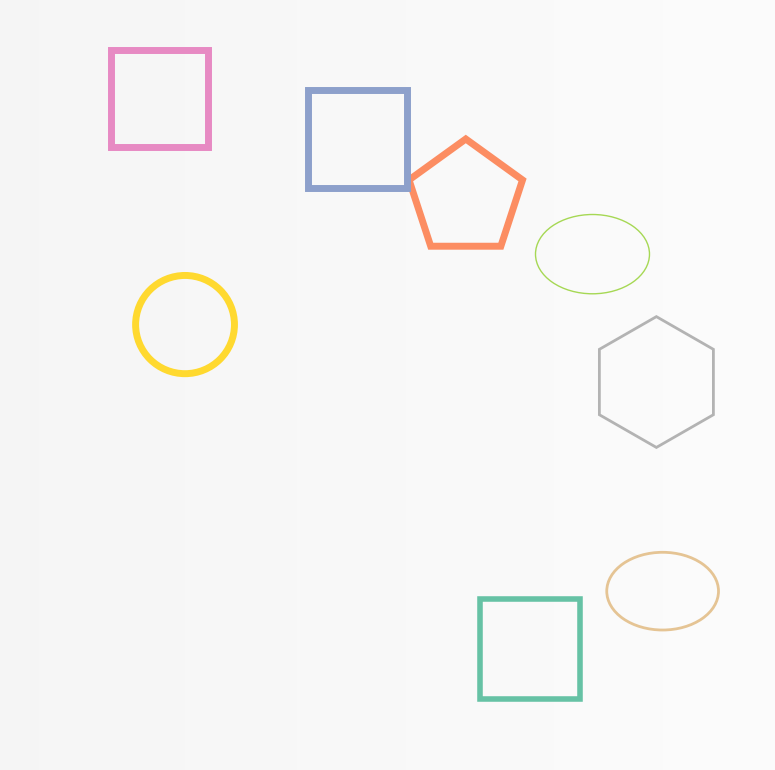[{"shape": "square", "thickness": 2, "radius": 0.32, "center": [0.684, 0.157]}, {"shape": "pentagon", "thickness": 2.5, "radius": 0.38, "center": [0.601, 0.743]}, {"shape": "square", "thickness": 2.5, "radius": 0.32, "center": [0.461, 0.82]}, {"shape": "square", "thickness": 2.5, "radius": 0.32, "center": [0.206, 0.872]}, {"shape": "oval", "thickness": 0.5, "radius": 0.37, "center": [0.765, 0.67]}, {"shape": "circle", "thickness": 2.5, "radius": 0.32, "center": [0.239, 0.578]}, {"shape": "oval", "thickness": 1, "radius": 0.36, "center": [0.855, 0.232]}, {"shape": "hexagon", "thickness": 1, "radius": 0.42, "center": [0.847, 0.504]}]